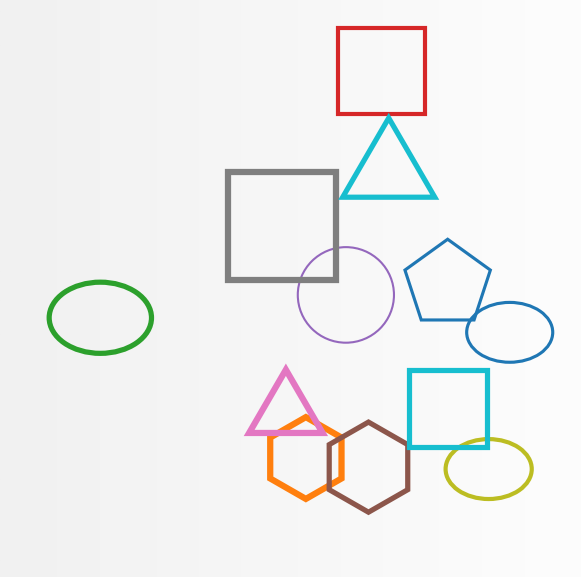[{"shape": "pentagon", "thickness": 1.5, "radius": 0.39, "center": [0.77, 0.508]}, {"shape": "oval", "thickness": 1.5, "radius": 0.37, "center": [0.877, 0.424]}, {"shape": "hexagon", "thickness": 3, "radius": 0.35, "center": [0.526, 0.206]}, {"shape": "oval", "thickness": 2.5, "radius": 0.44, "center": [0.173, 0.449]}, {"shape": "square", "thickness": 2, "radius": 0.37, "center": [0.656, 0.876]}, {"shape": "circle", "thickness": 1, "radius": 0.41, "center": [0.595, 0.488]}, {"shape": "hexagon", "thickness": 2.5, "radius": 0.39, "center": [0.634, 0.19]}, {"shape": "triangle", "thickness": 3, "radius": 0.36, "center": [0.492, 0.286]}, {"shape": "square", "thickness": 3, "radius": 0.47, "center": [0.486, 0.608]}, {"shape": "oval", "thickness": 2, "radius": 0.37, "center": [0.841, 0.187]}, {"shape": "square", "thickness": 2.5, "radius": 0.33, "center": [0.771, 0.292]}, {"shape": "triangle", "thickness": 2.5, "radius": 0.46, "center": [0.669, 0.703]}]